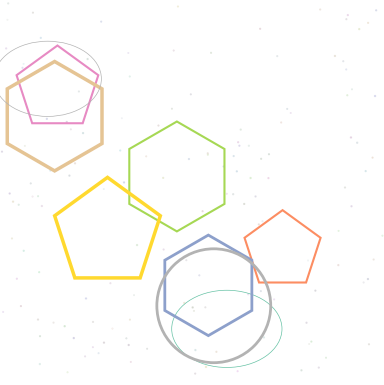[{"shape": "oval", "thickness": 0.5, "radius": 0.72, "center": [0.589, 0.146]}, {"shape": "pentagon", "thickness": 1.5, "radius": 0.52, "center": [0.734, 0.35]}, {"shape": "hexagon", "thickness": 2, "radius": 0.65, "center": [0.541, 0.259]}, {"shape": "pentagon", "thickness": 1.5, "radius": 0.56, "center": [0.149, 0.77]}, {"shape": "hexagon", "thickness": 1.5, "radius": 0.71, "center": [0.459, 0.542]}, {"shape": "pentagon", "thickness": 2.5, "radius": 0.72, "center": [0.279, 0.395]}, {"shape": "hexagon", "thickness": 2.5, "radius": 0.71, "center": [0.142, 0.698]}, {"shape": "oval", "thickness": 0.5, "radius": 0.7, "center": [0.124, 0.795]}, {"shape": "circle", "thickness": 2, "radius": 0.74, "center": [0.555, 0.206]}]